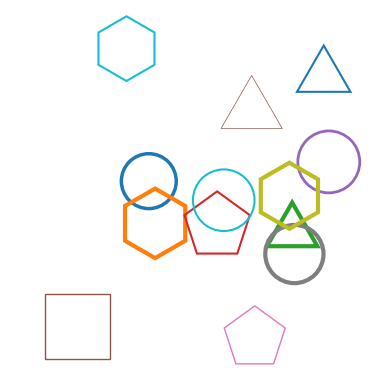[{"shape": "circle", "thickness": 2.5, "radius": 0.36, "center": [0.386, 0.529]}, {"shape": "triangle", "thickness": 1.5, "radius": 0.4, "center": [0.841, 0.802]}, {"shape": "hexagon", "thickness": 3, "radius": 0.45, "center": [0.403, 0.42]}, {"shape": "triangle", "thickness": 3, "radius": 0.38, "center": [0.759, 0.398]}, {"shape": "pentagon", "thickness": 1.5, "radius": 0.45, "center": [0.564, 0.414]}, {"shape": "circle", "thickness": 2, "radius": 0.4, "center": [0.854, 0.58]}, {"shape": "square", "thickness": 1, "radius": 0.42, "center": [0.202, 0.152]}, {"shape": "triangle", "thickness": 0.5, "radius": 0.46, "center": [0.654, 0.712]}, {"shape": "pentagon", "thickness": 1, "radius": 0.42, "center": [0.662, 0.122]}, {"shape": "circle", "thickness": 3, "radius": 0.38, "center": [0.765, 0.34]}, {"shape": "hexagon", "thickness": 3, "radius": 0.43, "center": [0.752, 0.492]}, {"shape": "circle", "thickness": 1.5, "radius": 0.4, "center": [0.581, 0.48]}, {"shape": "hexagon", "thickness": 1.5, "radius": 0.42, "center": [0.329, 0.874]}]